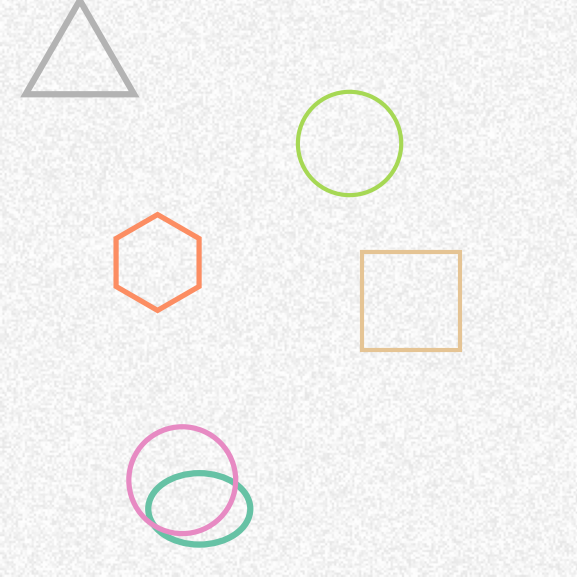[{"shape": "oval", "thickness": 3, "radius": 0.44, "center": [0.345, 0.118]}, {"shape": "hexagon", "thickness": 2.5, "radius": 0.41, "center": [0.273, 0.545]}, {"shape": "circle", "thickness": 2.5, "radius": 0.46, "center": [0.316, 0.168]}, {"shape": "circle", "thickness": 2, "radius": 0.45, "center": [0.605, 0.751]}, {"shape": "square", "thickness": 2, "radius": 0.42, "center": [0.712, 0.478]}, {"shape": "triangle", "thickness": 3, "radius": 0.54, "center": [0.138, 0.89]}]